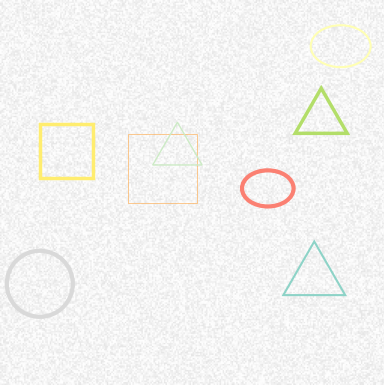[{"shape": "triangle", "thickness": 1.5, "radius": 0.46, "center": [0.816, 0.28]}, {"shape": "oval", "thickness": 1.5, "radius": 0.39, "center": [0.885, 0.88]}, {"shape": "oval", "thickness": 3, "radius": 0.33, "center": [0.696, 0.511]}, {"shape": "square", "thickness": 0.5, "radius": 0.45, "center": [0.421, 0.562]}, {"shape": "triangle", "thickness": 2.5, "radius": 0.39, "center": [0.834, 0.693]}, {"shape": "circle", "thickness": 3, "radius": 0.43, "center": [0.103, 0.263]}, {"shape": "triangle", "thickness": 1, "radius": 0.37, "center": [0.461, 0.609]}, {"shape": "square", "thickness": 2.5, "radius": 0.35, "center": [0.173, 0.609]}]